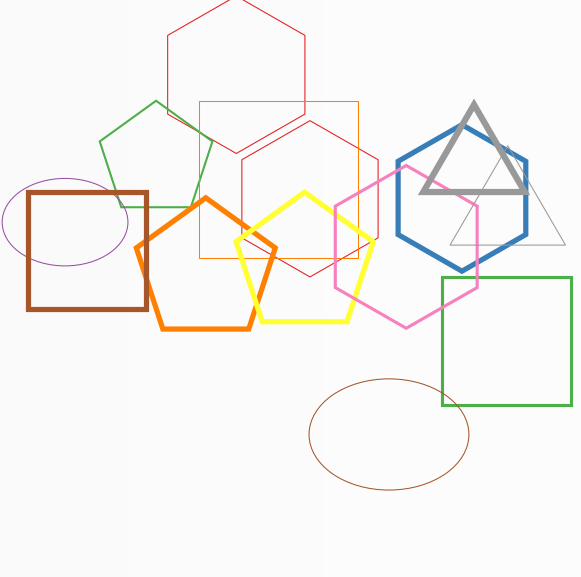[{"shape": "hexagon", "thickness": 0.5, "radius": 0.68, "center": [0.407, 0.87]}, {"shape": "hexagon", "thickness": 0.5, "radius": 0.68, "center": [0.533, 0.655]}, {"shape": "hexagon", "thickness": 2.5, "radius": 0.63, "center": [0.795, 0.656]}, {"shape": "pentagon", "thickness": 1, "radius": 0.51, "center": [0.269, 0.723]}, {"shape": "square", "thickness": 1.5, "radius": 0.55, "center": [0.872, 0.409]}, {"shape": "oval", "thickness": 0.5, "radius": 0.54, "center": [0.112, 0.614]}, {"shape": "pentagon", "thickness": 2.5, "radius": 0.63, "center": [0.354, 0.531]}, {"shape": "square", "thickness": 0.5, "radius": 0.68, "center": [0.479, 0.689]}, {"shape": "pentagon", "thickness": 2.5, "radius": 0.62, "center": [0.524, 0.542]}, {"shape": "oval", "thickness": 0.5, "radius": 0.69, "center": [0.669, 0.247]}, {"shape": "square", "thickness": 2.5, "radius": 0.51, "center": [0.15, 0.565]}, {"shape": "hexagon", "thickness": 1.5, "radius": 0.7, "center": [0.699, 0.572]}, {"shape": "triangle", "thickness": 0.5, "radius": 0.57, "center": [0.874, 0.632]}, {"shape": "triangle", "thickness": 3, "radius": 0.5, "center": [0.816, 0.717]}]